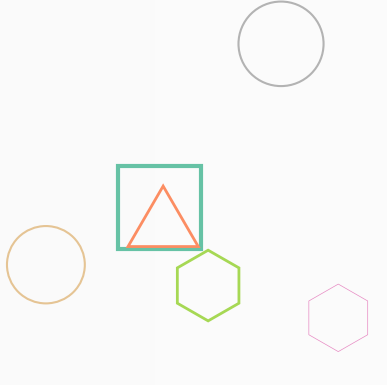[{"shape": "square", "thickness": 3, "radius": 0.54, "center": [0.411, 0.461]}, {"shape": "triangle", "thickness": 2, "radius": 0.52, "center": [0.421, 0.412]}, {"shape": "hexagon", "thickness": 0.5, "radius": 0.44, "center": [0.873, 0.174]}, {"shape": "hexagon", "thickness": 2, "radius": 0.46, "center": [0.537, 0.258]}, {"shape": "circle", "thickness": 1.5, "radius": 0.5, "center": [0.118, 0.312]}, {"shape": "circle", "thickness": 1.5, "radius": 0.55, "center": [0.725, 0.886]}]